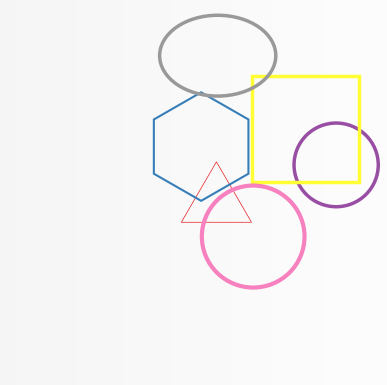[{"shape": "triangle", "thickness": 0.5, "radius": 0.52, "center": [0.558, 0.475]}, {"shape": "hexagon", "thickness": 1.5, "radius": 0.7, "center": [0.519, 0.619]}, {"shape": "circle", "thickness": 2.5, "radius": 0.54, "center": [0.867, 0.572]}, {"shape": "square", "thickness": 2.5, "radius": 0.69, "center": [0.789, 0.665]}, {"shape": "circle", "thickness": 3, "radius": 0.66, "center": [0.653, 0.386]}, {"shape": "oval", "thickness": 2.5, "radius": 0.75, "center": [0.562, 0.855]}]